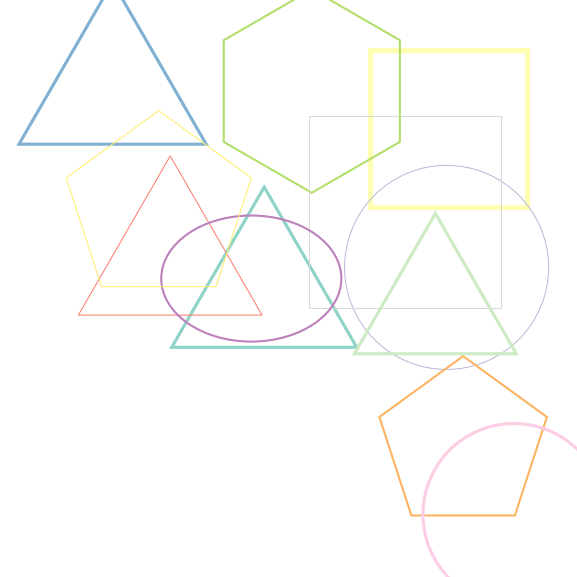[{"shape": "triangle", "thickness": 1.5, "radius": 0.92, "center": [0.458, 0.49]}, {"shape": "square", "thickness": 2.5, "radius": 0.68, "center": [0.776, 0.777]}, {"shape": "circle", "thickness": 0.5, "radius": 0.88, "center": [0.773, 0.536]}, {"shape": "triangle", "thickness": 0.5, "radius": 0.92, "center": [0.295, 0.545]}, {"shape": "triangle", "thickness": 1.5, "radius": 0.94, "center": [0.195, 0.843]}, {"shape": "pentagon", "thickness": 1, "radius": 0.76, "center": [0.802, 0.23]}, {"shape": "hexagon", "thickness": 1, "radius": 0.88, "center": [0.54, 0.841]}, {"shape": "circle", "thickness": 1.5, "radius": 0.79, "center": [0.89, 0.108]}, {"shape": "square", "thickness": 0.5, "radius": 0.83, "center": [0.702, 0.632]}, {"shape": "oval", "thickness": 1, "radius": 0.78, "center": [0.435, 0.517]}, {"shape": "triangle", "thickness": 1.5, "radius": 0.81, "center": [0.754, 0.468]}, {"shape": "pentagon", "thickness": 0.5, "radius": 0.84, "center": [0.275, 0.639]}]